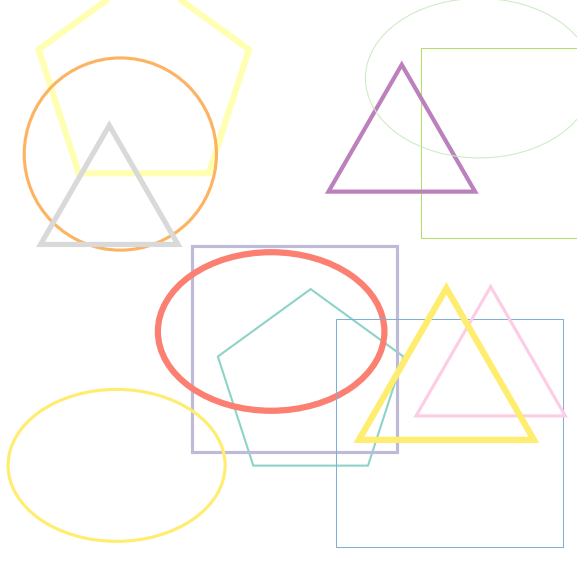[{"shape": "pentagon", "thickness": 1, "radius": 0.84, "center": [0.538, 0.33]}, {"shape": "pentagon", "thickness": 3, "radius": 0.96, "center": [0.249, 0.854]}, {"shape": "square", "thickness": 1.5, "radius": 0.89, "center": [0.51, 0.395]}, {"shape": "oval", "thickness": 3, "radius": 0.98, "center": [0.47, 0.425]}, {"shape": "square", "thickness": 0.5, "radius": 0.99, "center": [0.779, 0.249]}, {"shape": "circle", "thickness": 1.5, "radius": 0.83, "center": [0.208, 0.732]}, {"shape": "square", "thickness": 0.5, "radius": 0.82, "center": [0.894, 0.752]}, {"shape": "triangle", "thickness": 1.5, "radius": 0.75, "center": [0.85, 0.354]}, {"shape": "triangle", "thickness": 2.5, "radius": 0.69, "center": [0.189, 0.645]}, {"shape": "triangle", "thickness": 2, "radius": 0.73, "center": [0.696, 0.741]}, {"shape": "oval", "thickness": 0.5, "radius": 0.99, "center": [0.83, 0.864]}, {"shape": "triangle", "thickness": 3, "radius": 0.87, "center": [0.773, 0.325]}, {"shape": "oval", "thickness": 1.5, "radius": 0.94, "center": [0.202, 0.193]}]